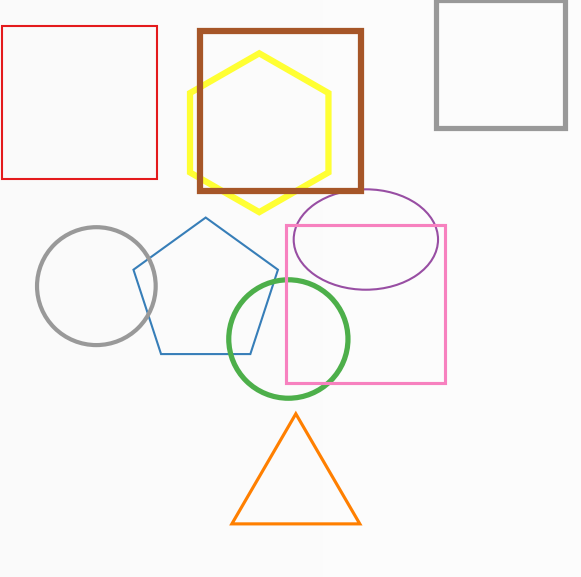[{"shape": "square", "thickness": 1, "radius": 0.67, "center": [0.136, 0.821]}, {"shape": "pentagon", "thickness": 1, "radius": 0.65, "center": [0.354, 0.492]}, {"shape": "circle", "thickness": 2.5, "radius": 0.51, "center": [0.496, 0.412]}, {"shape": "oval", "thickness": 1, "radius": 0.62, "center": [0.629, 0.584]}, {"shape": "triangle", "thickness": 1.5, "radius": 0.64, "center": [0.509, 0.156]}, {"shape": "hexagon", "thickness": 3, "radius": 0.69, "center": [0.446, 0.769]}, {"shape": "square", "thickness": 3, "radius": 0.69, "center": [0.482, 0.808]}, {"shape": "square", "thickness": 1.5, "radius": 0.68, "center": [0.629, 0.473]}, {"shape": "circle", "thickness": 2, "radius": 0.51, "center": [0.166, 0.504]}, {"shape": "square", "thickness": 2.5, "radius": 0.55, "center": [0.861, 0.888]}]